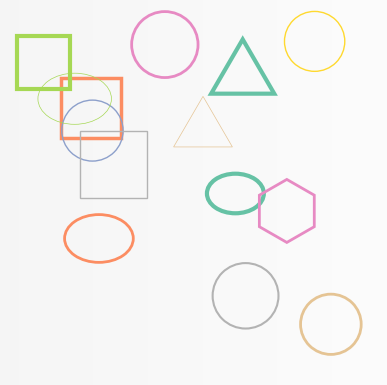[{"shape": "triangle", "thickness": 3, "radius": 0.47, "center": [0.626, 0.804]}, {"shape": "oval", "thickness": 3, "radius": 0.37, "center": [0.607, 0.497]}, {"shape": "square", "thickness": 2.5, "radius": 0.39, "center": [0.234, 0.719]}, {"shape": "oval", "thickness": 2, "radius": 0.44, "center": [0.255, 0.381]}, {"shape": "circle", "thickness": 1, "radius": 0.4, "center": [0.239, 0.661]}, {"shape": "circle", "thickness": 2, "radius": 0.43, "center": [0.425, 0.884]}, {"shape": "hexagon", "thickness": 2, "radius": 0.41, "center": [0.74, 0.452]}, {"shape": "oval", "thickness": 0.5, "radius": 0.47, "center": [0.193, 0.743]}, {"shape": "square", "thickness": 3, "radius": 0.34, "center": [0.112, 0.838]}, {"shape": "circle", "thickness": 1, "radius": 0.39, "center": [0.812, 0.893]}, {"shape": "circle", "thickness": 2, "radius": 0.39, "center": [0.854, 0.158]}, {"shape": "triangle", "thickness": 0.5, "radius": 0.44, "center": [0.524, 0.662]}, {"shape": "square", "thickness": 1, "radius": 0.44, "center": [0.293, 0.572]}, {"shape": "circle", "thickness": 1.5, "radius": 0.42, "center": [0.634, 0.232]}]